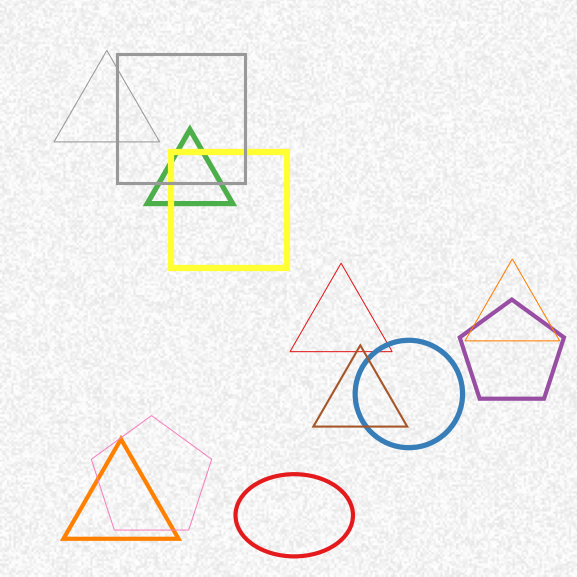[{"shape": "oval", "thickness": 2, "radius": 0.51, "center": [0.51, 0.107]}, {"shape": "triangle", "thickness": 0.5, "radius": 0.51, "center": [0.591, 0.441]}, {"shape": "circle", "thickness": 2.5, "radius": 0.46, "center": [0.708, 0.317]}, {"shape": "triangle", "thickness": 2.5, "radius": 0.43, "center": [0.329, 0.689]}, {"shape": "pentagon", "thickness": 2, "radius": 0.47, "center": [0.886, 0.386]}, {"shape": "triangle", "thickness": 2, "radius": 0.58, "center": [0.21, 0.124]}, {"shape": "triangle", "thickness": 0.5, "radius": 0.47, "center": [0.887, 0.456]}, {"shape": "square", "thickness": 3, "radius": 0.51, "center": [0.397, 0.635]}, {"shape": "triangle", "thickness": 1, "radius": 0.47, "center": [0.624, 0.307]}, {"shape": "pentagon", "thickness": 0.5, "radius": 0.55, "center": [0.262, 0.17]}, {"shape": "triangle", "thickness": 0.5, "radius": 0.53, "center": [0.185, 0.806]}, {"shape": "square", "thickness": 1.5, "radius": 0.56, "center": [0.314, 0.794]}]